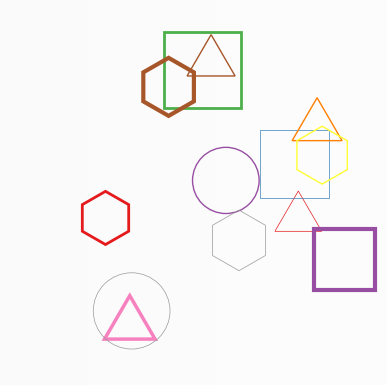[{"shape": "triangle", "thickness": 0.5, "radius": 0.35, "center": [0.77, 0.434]}, {"shape": "hexagon", "thickness": 2, "radius": 0.35, "center": [0.272, 0.434]}, {"shape": "square", "thickness": 0.5, "radius": 0.44, "center": [0.76, 0.574]}, {"shape": "square", "thickness": 2, "radius": 0.49, "center": [0.523, 0.818]}, {"shape": "circle", "thickness": 1, "radius": 0.43, "center": [0.583, 0.531]}, {"shape": "square", "thickness": 3, "radius": 0.4, "center": [0.889, 0.327]}, {"shape": "triangle", "thickness": 1, "radius": 0.37, "center": [0.818, 0.672]}, {"shape": "hexagon", "thickness": 1, "radius": 0.38, "center": [0.831, 0.597]}, {"shape": "hexagon", "thickness": 3, "radius": 0.38, "center": [0.435, 0.774]}, {"shape": "triangle", "thickness": 1, "radius": 0.36, "center": [0.545, 0.838]}, {"shape": "triangle", "thickness": 2.5, "radius": 0.38, "center": [0.335, 0.157]}, {"shape": "circle", "thickness": 0.5, "radius": 0.5, "center": [0.34, 0.192]}, {"shape": "hexagon", "thickness": 0.5, "radius": 0.39, "center": [0.617, 0.376]}]